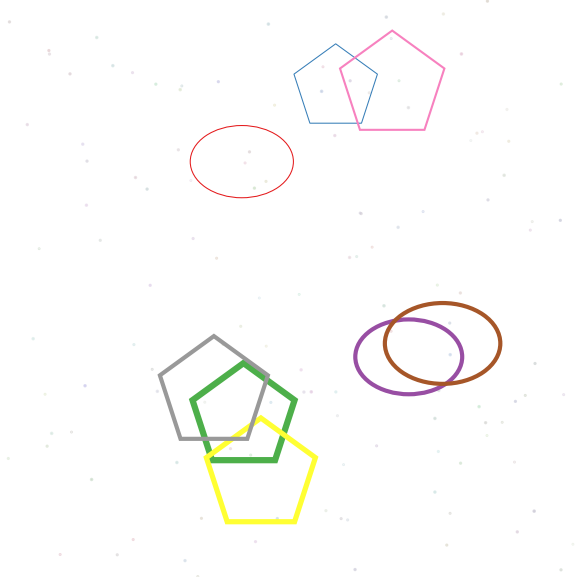[{"shape": "oval", "thickness": 0.5, "radius": 0.45, "center": [0.419, 0.719]}, {"shape": "pentagon", "thickness": 0.5, "radius": 0.38, "center": [0.581, 0.847]}, {"shape": "pentagon", "thickness": 3, "radius": 0.46, "center": [0.422, 0.277]}, {"shape": "oval", "thickness": 2, "radius": 0.46, "center": [0.708, 0.381]}, {"shape": "pentagon", "thickness": 2.5, "radius": 0.5, "center": [0.452, 0.176]}, {"shape": "oval", "thickness": 2, "radius": 0.5, "center": [0.766, 0.404]}, {"shape": "pentagon", "thickness": 1, "radius": 0.48, "center": [0.679, 0.851]}, {"shape": "pentagon", "thickness": 2, "radius": 0.49, "center": [0.37, 0.319]}]